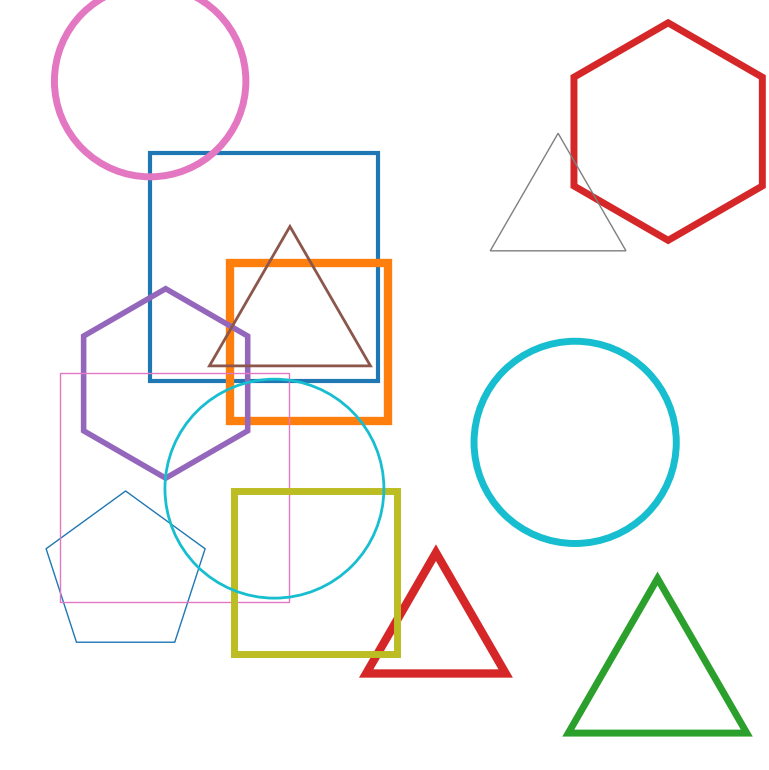[{"shape": "square", "thickness": 1.5, "radius": 0.74, "center": [0.343, 0.653]}, {"shape": "pentagon", "thickness": 0.5, "radius": 0.54, "center": [0.163, 0.254]}, {"shape": "square", "thickness": 3, "radius": 0.51, "center": [0.402, 0.556]}, {"shape": "triangle", "thickness": 2.5, "radius": 0.67, "center": [0.854, 0.115]}, {"shape": "triangle", "thickness": 3, "radius": 0.52, "center": [0.566, 0.178]}, {"shape": "hexagon", "thickness": 2.5, "radius": 0.71, "center": [0.868, 0.829]}, {"shape": "hexagon", "thickness": 2, "radius": 0.62, "center": [0.215, 0.502]}, {"shape": "triangle", "thickness": 1, "radius": 0.6, "center": [0.377, 0.585]}, {"shape": "circle", "thickness": 2.5, "radius": 0.62, "center": [0.195, 0.895]}, {"shape": "square", "thickness": 0.5, "radius": 0.74, "center": [0.227, 0.366]}, {"shape": "triangle", "thickness": 0.5, "radius": 0.51, "center": [0.725, 0.725]}, {"shape": "square", "thickness": 2.5, "radius": 0.53, "center": [0.41, 0.256]}, {"shape": "circle", "thickness": 2.5, "radius": 0.66, "center": [0.747, 0.425]}, {"shape": "circle", "thickness": 1, "radius": 0.71, "center": [0.356, 0.365]}]